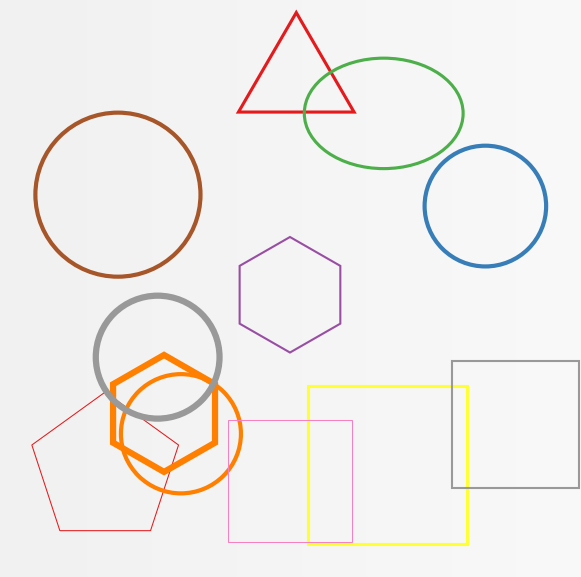[{"shape": "triangle", "thickness": 1.5, "radius": 0.57, "center": [0.51, 0.862]}, {"shape": "pentagon", "thickness": 0.5, "radius": 0.66, "center": [0.181, 0.188]}, {"shape": "circle", "thickness": 2, "radius": 0.52, "center": [0.835, 0.642]}, {"shape": "oval", "thickness": 1.5, "radius": 0.68, "center": [0.66, 0.803]}, {"shape": "hexagon", "thickness": 1, "radius": 0.5, "center": [0.499, 0.489]}, {"shape": "circle", "thickness": 2, "radius": 0.52, "center": [0.311, 0.248]}, {"shape": "hexagon", "thickness": 3, "radius": 0.51, "center": [0.282, 0.283]}, {"shape": "square", "thickness": 1.5, "radius": 0.69, "center": [0.667, 0.194]}, {"shape": "circle", "thickness": 2, "radius": 0.71, "center": [0.203, 0.662]}, {"shape": "square", "thickness": 0.5, "radius": 0.53, "center": [0.499, 0.166]}, {"shape": "circle", "thickness": 3, "radius": 0.53, "center": [0.271, 0.381]}, {"shape": "square", "thickness": 1, "radius": 0.55, "center": [0.887, 0.264]}]